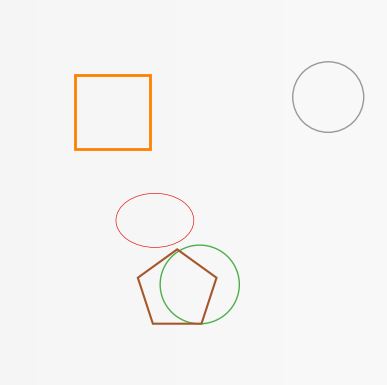[{"shape": "oval", "thickness": 0.5, "radius": 0.5, "center": [0.4, 0.428]}, {"shape": "circle", "thickness": 1, "radius": 0.51, "center": [0.515, 0.261]}, {"shape": "square", "thickness": 2, "radius": 0.48, "center": [0.29, 0.709]}, {"shape": "pentagon", "thickness": 1.5, "radius": 0.53, "center": [0.457, 0.246]}, {"shape": "circle", "thickness": 1, "radius": 0.46, "center": [0.847, 0.748]}]